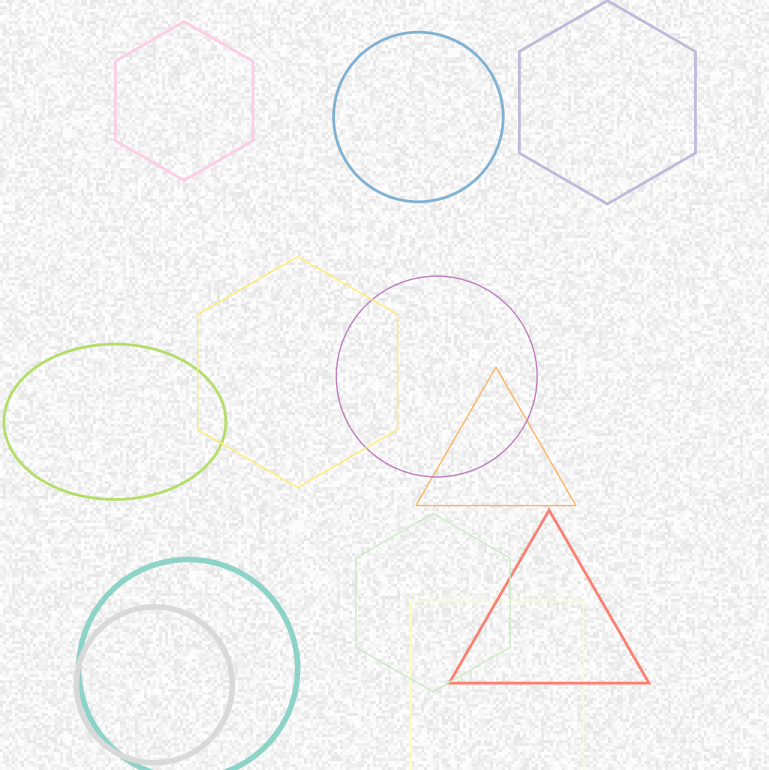[{"shape": "circle", "thickness": 2, "radius": 0.71, "center": [0.244, 0.131]}, {"shape": "square", "thickness": 0.5, "radius": 0.56, "center": [0.645, 0.108]}, {"shape": "hexagon", "thickness": 1, "radius": 0.66, "center": [0.789, 0.867]}, {"shape": "triangle", "thickness": 1, "radius": 0.75, "center": [0.713, 0.188]}, {"shape": "circle", "thickness": 1, "radius": 0.55, "center": [0.543, 0.848]}, {"shape": "triangle", "thickness": 0.5, "radius": 0.6, "center": [0.644, 0.403]}, {"shape": "oval", "thickness": 1, "radius": 0.72, "center": [0.149, 0.452]}, {"shape": "hexagon", "thickness": 1, "radius": 0.52, "center": [0.239, 0.869]}, {"shape": "circle", "thickness": 2, "radius": 0.51, "center": [0.2, 0.111]}, {"shape": "circle", "thickness": 0.5, "radius": 0.65, "center": [0.567, 0.511]}, {"shape": "hexagon", "thickness": 0.5, "radius": 0.58, "center": [0.562, 0.217]}, {"shape": "hexagon", "thickness": 0.5, "radius": 0.75, "center": [0.387, 0.517]}]